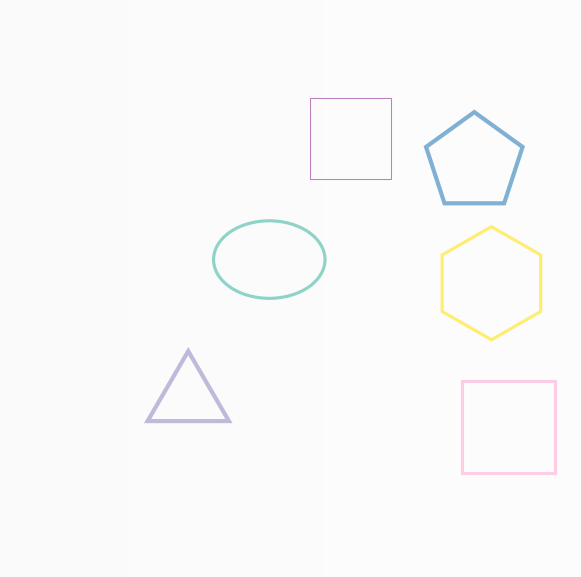[{"shape": "oval", "thickness": 1.5, "radius": 0.48, "center": [0.463, 0.55]}, {"shape": "triangle", "thickness": 2, "radius": 0.4, "center": [0.324, 0.31]}, {"shape": "pentagon", "thickness": 2, "radius": 0.44, "center": [0.816, 0.718]}, {"shape": "square", "thickness": 1.5, "radius": 0.4, "center": [0.874, 0.26]}, {"shape": "square", "thickness": 0.5, "radius": 0.35, "center": [0.603, 0.759]}, {"shape": "hexagon", "thickness": 1.5, "radius": 0.49, "center": [0.845, 0.509]}]